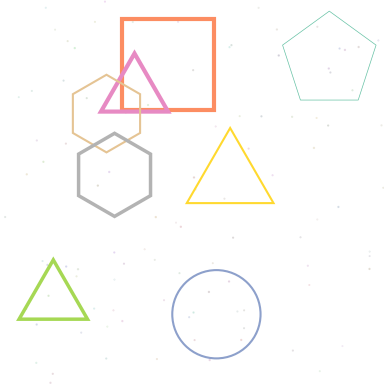[{"shape": "pentagon", "thickness": 0.5, "radius": 0.64, "center": [0.855, 0.843]}, {"shape": "square", "thickness": 3, "radius": 0.59, "center": [0.436, 0.832]}, {"shape": "circle", "thickness": 1.5, "radius": 0.57, "center": [0.562, 0.184]}, {"shape": "triangle", "thickness": 3, "radius": 0.5, "center": [0.349, 0.76]}, {"shape": "triangle", "thickness": 2.5, "radius": 0.51, "center": [0.138, 0.222]}, {"shape": "triangle", "thickness": 1.5, "radius": 0.65, "center": [0.598, 0.537]}, {"shape": "hexagon", "thickness": 1.5, "radius": 0.5, "center": [0.277, 0.705]}, {"shape": "hexagon", "thickness": 2.5, "radius": 0.54, "center": [0.298, 0.546]}]